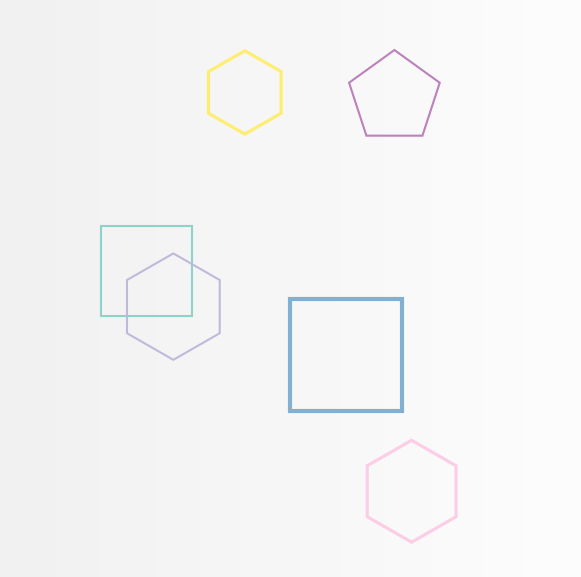[{"shape": "square", "thickness": 1, "radius": 0.39, "center": [0.252, 0.53]}, {"shape": "hexagon", "thickness": 1, "radius": 0.46, "center": [0.298, 0.468]}, {"shape": "square", "thickness": 2, "radius": 0.48, "center": [0.595, 0.384]}, {"shape": "hexagon", "thickness": 1.5, "radius": 0.44, "center": [0.708, 0.148]}, {"shape": "pentagon", "thickness": 1, "radius": 0.41, "center": [0.679, 0.831]}, {"shape": "hexagon", "thickness": 1.5, "radius": 0.36, "center": [0.421, 0.839]}]